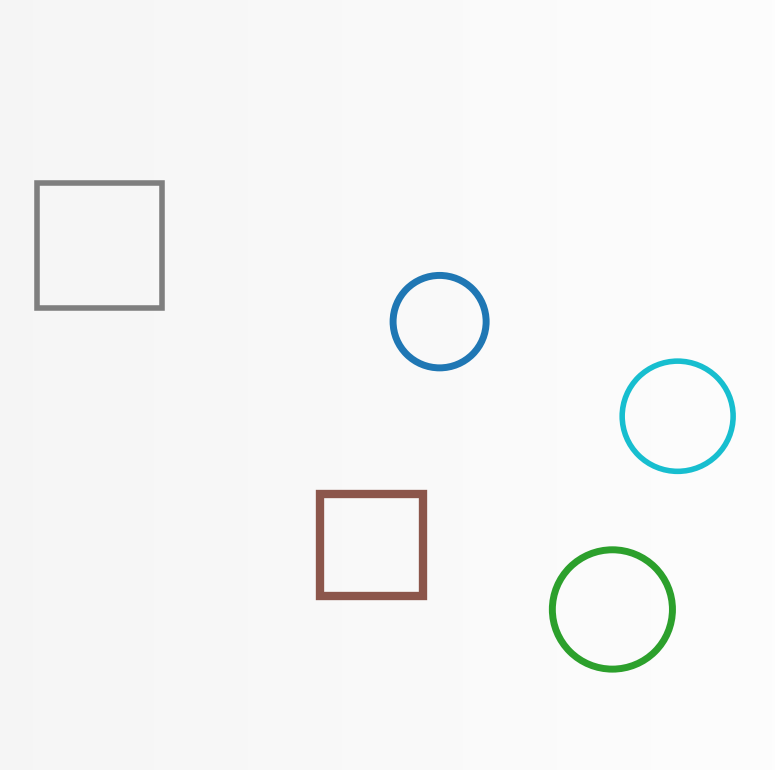[{"shape": "circle", "thickness": 2.5, "radius": 0.3, "center": [0.567, 0.582]}, {"shape": "circle", "thickness": 2.5, "radius": 0.39, "center": [0.79, 0.208]}, {"shape": "square", "thickness": 3, "radius": 0.33, "center": [0.479, 0.293]}, {"shape": "square", "thickness": 2, "radius": 0.4, "center": [0.128, 0.681]}, {"shape": "circle", "thickness": 2, "radius": 0.36, "center": [0.874, 0.459]}]